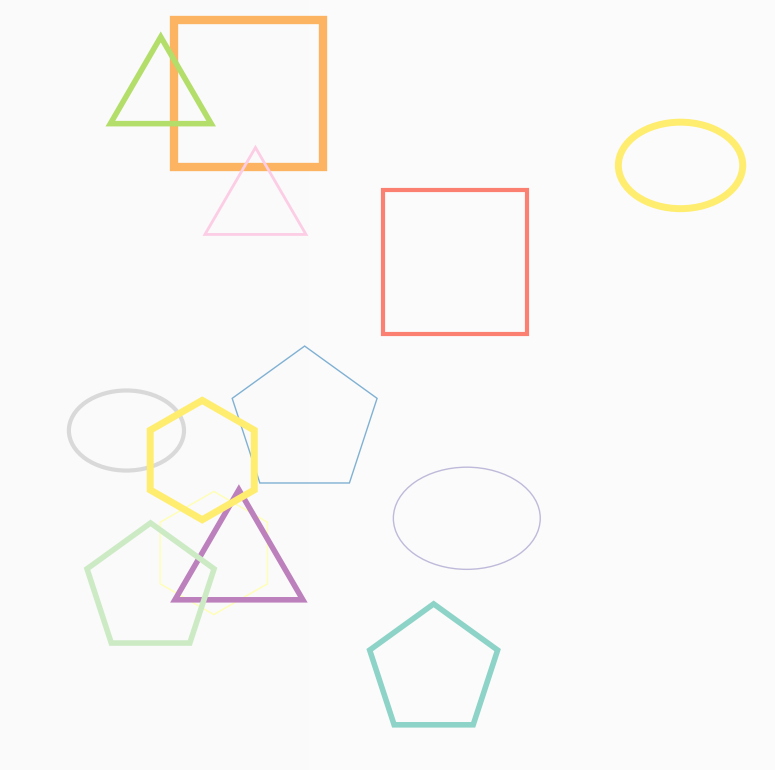[{"shape": "pentagon", "thickness": 2, "radius": 0.43, "center": [0.56, 0.129]}, {"shape": "hexagon", "thickness": 0.5, "radius": 0.4, "center": [0.276, 0.282]}, {"shape": "oval", "thickness": 0.5, "radius": 0.47, "center": [0.602, 0.327]}, {"shape": "square", "thickness": 1.5, "radius": 0.47, "center": [0.587, 0.66]}, {"shape": "pentagon", "thickness": 0.5, "radius": 0.49, "center": [0.393, 0.452]}, {"shape": "square", "thickness": 3, "radius": 0.48, "center": [0.321, 0.879]}, {"shape": "triangle", "thickness": 2, "radius": 0.38, "center": [0.207, 0.877]}, {"shape": "triangle", "thickness": 1, "radius": 0.38, "center": [0.33, 0.733]}, {"shape": "oval", "thickness": 1.5, "radius": 0.37, "center": [0.163, 0.441]}, {"shape": "triangle", "thickness": 2, "radius": 0.48, "center": [0.308, 0.269]}, {"shape": "pentagon", "thickness": 2, "radius": 0.43, "center": [0.194, 0.235]}, {"shape": "hexagon", "thickness": 2.5, "radius": 0.39, "center": [0.261, 0.403]}, {"shape": "oval", "thickness": 2.5, "radius": 0.4, "center": [0.878, 0.785]}]